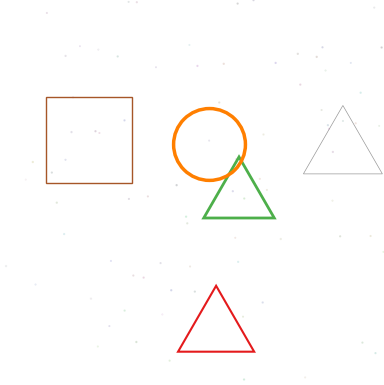[{"shape": "triangle", "thickness": 1.5, "radius": 0.57, "center": [0.561, 0.144]}, {"shape": "triangle", "thickness": 2, "radius": 0.53, "center": [0.621, 0.487]}, {"shape": "circle", "thickness": 2.5, "radius": 0.47, "center": [0.544, 0.625]}, {"shape": "square", "thickness": 1, "radius": 0.56, "center": [0.231, 0.636]}, {"shape": "triangle", "thickness": 0.5, "radius": 0.59, "center": [0.891, 0.608]}]